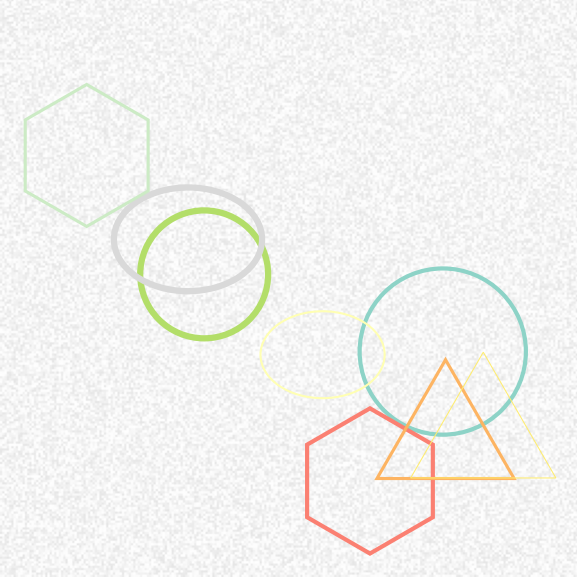[{"shape": "circle", "thickness": 2, "radius": 0.72, "center": [0.767, 0.39]}, {"shape": "oval", "thickness": 1, "radius": 0.54, "center": [0.559, 0.385]}, {"shape": "hexagon", "thickness": 2, "radius": 0.63, "center": [0.641, 0.166]}, {"shape": "triangle", "thickness": 1.5, "radius": 0.69, "center": [0.771, 0.239]}, {"shape": "circle", "thickness": 3, "radius": 0.55, "center": [0.354, 0.524]}, {"shape": "oval", "thickness": 3, "radius": 0.64, "center": [0.326, 0.585]}, {"shape": "hexagon", "thickness": 1.5, "radius": 0.61, "center": [0.15, 0.73]}, {"shape": "triangle", "thickness": 0.5, "radius": 0.73, "center": [0.837, 0.244]}]